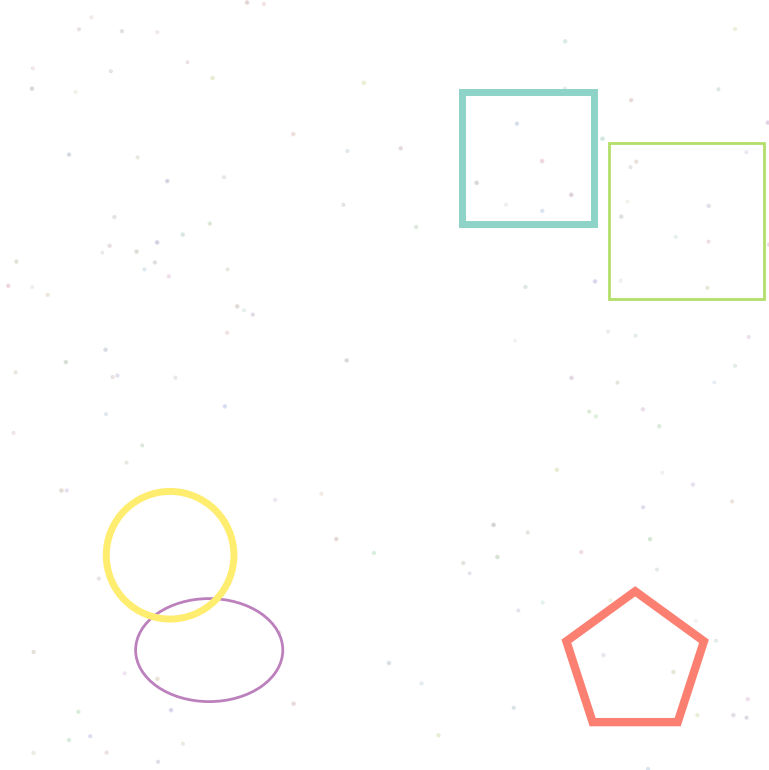[{"shape": "square", "thickness": 2.5, "radius": 0.43, "center": [0.686, 0.795]}, {"shape": "pentagon", "thickness": 3, "radius": 0.47, "center": [0.825, 0.138]}, {"shape": "square", "thickness": 1, "radius": 0.51, "center": [0.892, 0.713]}, {"shape": "oval", "thickness": 1, "radius": 0.48, "center": [0.272, 0.156]}, {"shape": "circle", "thickness": 2.5, "radius": 0.41, "center": [0.221, 0.279]}]